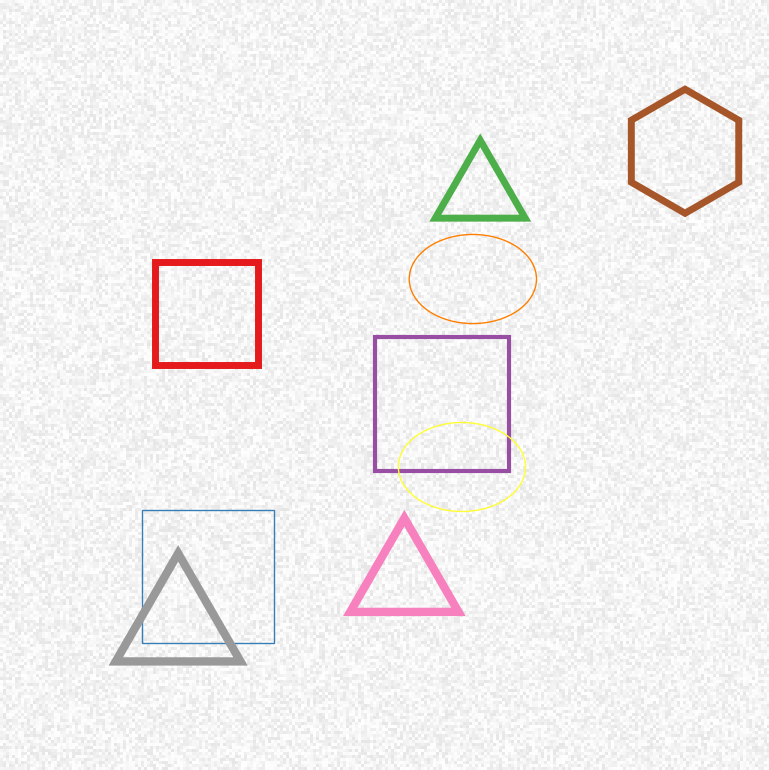[{"shape": "square", "thickness": 2.5, "radius": 0.34, "center": [0.268, 0.593]}, {"shape": "square", "thickness": 0.5, "radius": 0.43, "center": [0.27, 0.251]}, {"shape": "triangle", "thickness": 2.5, "radius": 0.34, "center": [0.624, 0.75]}, {"shape": "square", "thickness": 1.5, "radius": 0.44, "center": [0.574, 0.475]}, {"shape": "oval", "thickness": 0.5, "radius": 0.41, "center": [0.614, 0.638]}, {"shape": "oval", "thickness": 0.5, "radius": 0.41, "center": [0.6, 0.394]}, {"shape": "hexagon", "thickness": 2.5, "radius": 0.4, "center": [0.89, 0.804]}, {"shape": "triangle", "thickness": 3, "radius": 0.41, "center": [0.525, 0.246]}, {"shape": "triangle", "thickness": 3, "radius": 0.47, "center": [0.231, 0.188]}]